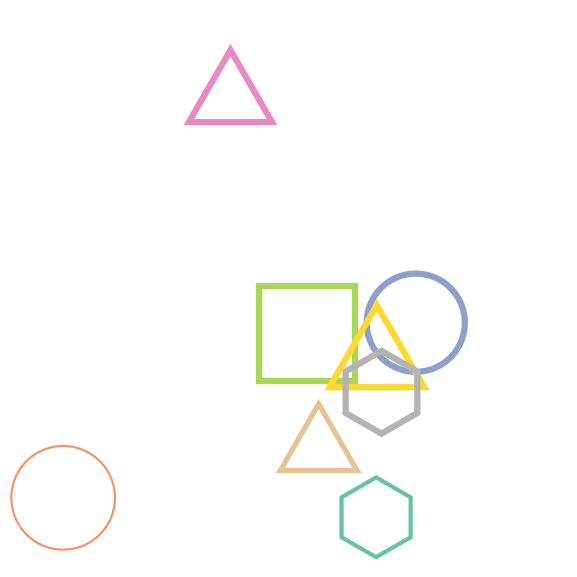[{"shape": "hexagon", "thickness": 2, "radius": 0.35, "center": [0.651, 0.103]}, {"shape": "circle", "thickness": 1, "radius": 0.45, "center": [0.109, 0.137]}, {"shape": "circle", "thickness": 3, "radius": 0.42, "center": [0.72, 0.44]}, {"shape": "triangle", "thickness": 3, "radius": 0.42, "center": [0.399, 0.829]}, {"shape": "square", "thickness": 3, "radius": 0.41, "center": [0.531, 0.421]}, {"shape": "triangle", "thickness": 3, "radius": 0.47, "center": [0.652, 0.376]}, {"shape": "triangle", "thickness": 2.5, "radius": 0.38, "center": [0.552, 0.223]}, {"shape": "hexagon", "thickness": 3, "radius": 0.36, "center": [0.661, 0.32]}]